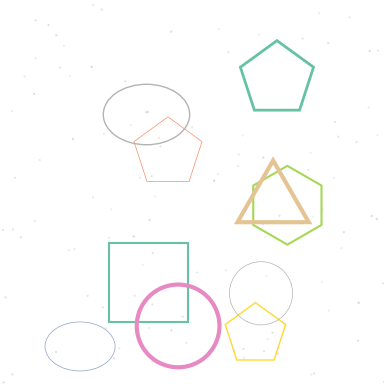[{"shape": "pentagon", "thickness": 2, "radius": 0.5, "center": [0.719, 0.795]}, {"shape": "square", "thickness": 1.5, "radius": 0.51, "center": [0.386, 0.267]}, {"shape": "pentagon", "thickness": 0.5, "radius": 0.46, "center": [0.436, 0.604]}, {"shape": "oval", "thickness": 0.5, "radius": 0.45, "center": [0.208, 0.1]}, {"shape": "circle", "thickness": 3, "radius": 0.54, "center": [0.463, 0.153]}, {"shape": "hexagon", "thickness": 1.5, "radius": 0.51, "center": [0.746, 0.467]}, {"shape": "pentagon", "thickness": 1, "radius": 0.41, "center": [0.663, 0.132]}, {"shape": "triangle", "thickness": 3, "radius": 0.53, "center": [0.709, 0.476]}, {"shape": "circle", "thickness": 0.5, "radius": 0.41, "center": [0.678, 0.238]}, {"shape": "oval", "thickness": 1, "radius": 0.56, "center": [0.38, 0.703]}]